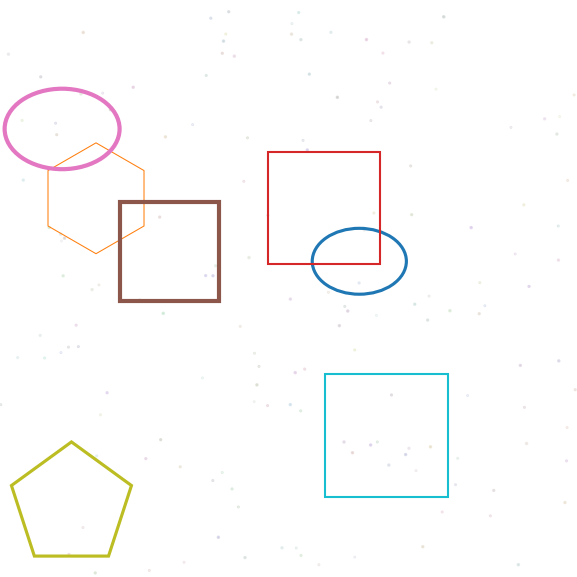[{"shape": "oval", "thickness": 1.5, "radius": 0.41, "center": [0.622, 0.547]}, {"shape": "hexagon", "thickness": 0.5, "radius": 0.48, "center": [0.166, 0.656]}, {"shape": "square", "thickness": 1, "radius": 0.49, "center": [0.561, 0.639]}, {"shape": "square", "thickness": 2, "radius": 0.43, "center": [0.293, 0.563]}, {"shape": "oval", "thickness": 2, "radius": 0.5, "center": [0.108, 0.776]}, {"shape": "pentagon", "thickness": 1.5, "radius": 0.55, "center": [0.124, 0.125]}, {"shape": "square", "thickness": 1, "radius": 0.53, "center": [0.67, 0.246]}]